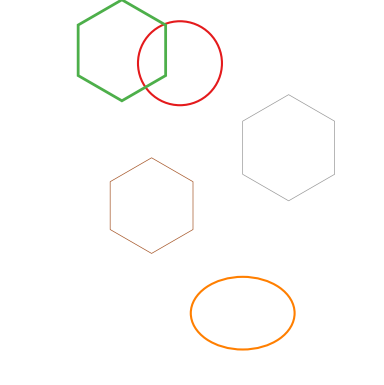[{"shape": "circle", "thickness": 1.5, "radius": 0.55, "center": [0.467, 0.836]}, {"shape": "hexagon", "thickness": 2, "radius": 0.66, "center": [0.317, 0.869]}, {"shape": "oval", "thickness": 1.5, "radius": 0.67, "center": [0.63, 0.187]}, {"shape": "hexagon", "thickness": 0.5, "radius": 0.62, "center": [0.394, 0.466]}, {"shape": "hexagon", "thickness": 0.5, "radius": 0.69, "center": [0.75, 0.616]}]